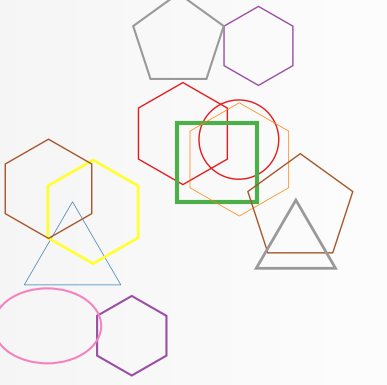[{"shape": "circle", "thickness": 1, "radius": 0.51, "center": [0.616, 0.637]}, {"shape": "hexagon", "thickness": 1, "radius": 0.66, "center": [0.472, 0.653]}, {"shape": "triangle", "thickness": 0.5, "radius": 0.72, "center": [0.187, 0.332]}, {"shape": "square", "thickness": 3, "radius": 0.52, "center": [0.56, 0.578]}, {"shape": "hexagon", "thickness": 1.5, "radius": 0.52, "center": [0.34, 0.128]}, {"shape": "hexagon", "thickness": 1, "radius": 0.51, "center": [0.667, 0.881]}, {"shape": "hexagon", "thickness": 0.5, "radius": 0.74, "center": [0.618, 0.586]}, {"shape": "hexagon", "thickness": 2, "radius": 0.67, "center": [0.24, 0.45]}, {"shape": "pentagon", "thickness": 1, "radius": 0.71, "center": [0.775, 0.458]}, {"shape": "hexagon", "thickness": 1, "radius": 0.64, "center": [0.125, 0.51]}, {"shape": "oval", "thickness": 1.5, "radius": 0.7, "center": [0.122, 0.154]}, {"shape": "triangle", "thickness": 2, "radius": 0.59, "center": [0.764, 0.362]}, {"shape": "pentagon", "thickness": 1.5, "radius": 0.61, "center": [0.461, 0.894]}]